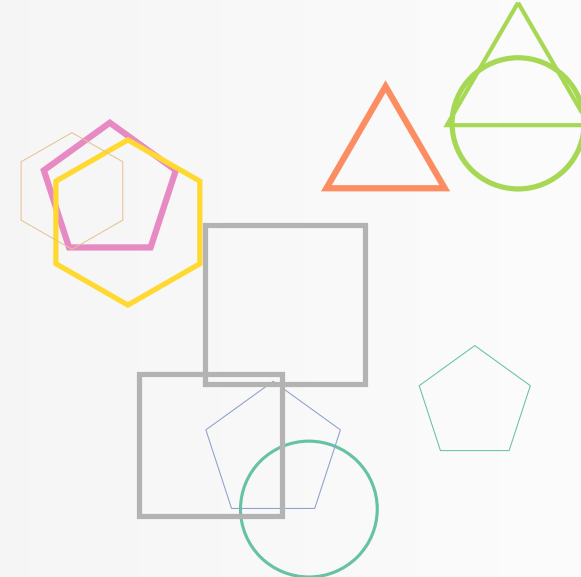[{"shape": "circle", "thickness": 1.5, "radius": 0.59, "center": [0.531, 0.118]}, {"shape": "pentagon", "thickness": 0.5, "radius": 0.5, "center": [0.817, 0.3]}, {"shape": "triangle", "thickness": 3, "radius": 0.59, "center": [0.663, 0.732]}, {"shape": "pentagon", "thickness": 0.5, "radius": 0.61, "center": [0.47, 0.217]}, {"shape": "pentagon", "thickness": 3, "radius": 0.6, "center": [0.189, 0.667]}, {"shape": "circle", "thickness": 2.5, "radius": 0.57, "center": [0.891, 0.786]}, {"shape": "triangle", "thickness": 2, "radius": 0.71, "center": [0.891, 0.853]}, {"shape": "hexagon", "thickness": 2.5, "radius": 0.71, "center": [0.22, 0.614]}, {"shape": "hexagon", "thickness": 0.5, "radius": 0.51, "center": [0.124, 0.668]}, {"shape": "square", "thickness": 2.5, "radius": 0.61, "center": [0.361, 0.229]}, {"shape": "square", "thickness": 2.5, "radius": 0.69, "center": [0.49, 0.472]}]